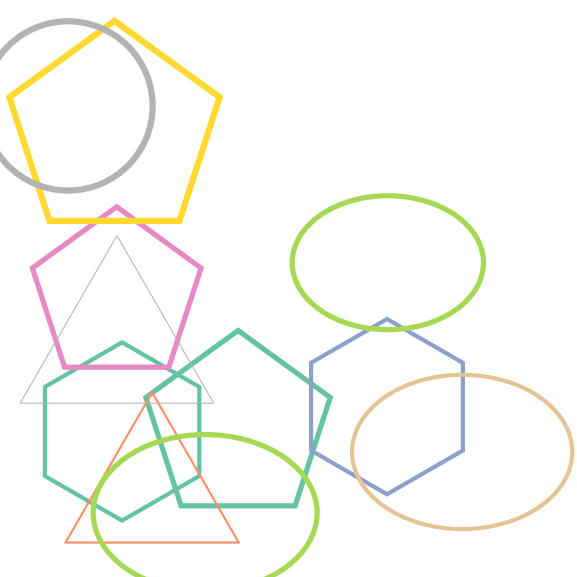[{"shape": "pentagon", "thickness": 2.5, "radius": 0.84, "center": [0.412, 0.259]}, {"shape": "hexagon", "thickness": 2, "radius": 0.77, "center": [0.211, 0.252]}, {"shape": "triangle", "thickness": 1, "radius": 0.87, "center": [0.263, 0.146]}, {"shape": "hexagon", "thickness": 2, "radius": 0.76, "center": [0.67, 0.295]}, {"shape": "pentagon", "thickness": 2.5, "radius": 0.77, "center": [0.202, 0.488]}, {"shape": "oval", "thickness": 2.5, "radius": 0.83, "center": [0.672, 0.544]}, {"shape": "oval", "thickness": 2.5, "radius": 0.97, "center": [0.355, 0.111]}, {"shape": "pentagon", "thickness": 3, "radius": 0.96, "center": [0.198, 0.772]}, {"shape": "oval", "thickness": 2, "radius": 0.95, "center": [0.8, 0.217]}, {"shape": "triangle", "thickness": 0.5, "radius": 0.97, "center": [0.202, 0.398]}, {"shape": "circle", "thickness": 3, "radius": 0.73, "center": [0.118, 0.816]}]